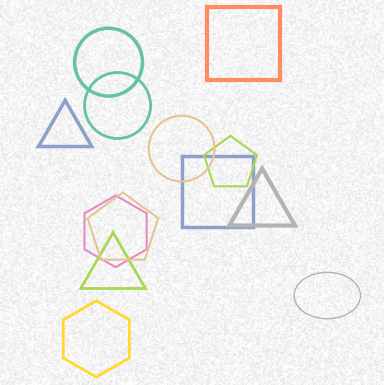[{"shape": "circle", "thickness": 2.5, "radius": 0.44, "center": [0.282, 0.839]}, {"shape": "circle", "thickness": 2, "radius": 0.43, "center": [0.305, 0.726]}, {"shape": "square", "thickness": 3, "radius": 0.47, "center": [0.632, 0.886]}, {"shape": "square", "thickness": 2.5, "radius": 0.46, "center": [0.565, 0.502]}, {"shape": "triangle", "thickness": 2.5, "radius": 0.4, "center": [0.169, 0.659]}, {"shape": "hexagon", "thickness": 1.5, "radius": 0.47, "center": [0.3, 0.399]}, {"shape": "pentagon", "thickness": 1.5, "radius": 0.36, "center": [0.599, 0.575]}, {"shape": "triangle", "thickness": 2, "radius": 0.48, "center": [0.294, 0.299]}, {"shape": "hexagon", "thickness": 2, "radius": 0.5, "center": [0.25, 0.12]}, {"shape": "circle", "thickness": 1.5, "radius": 0.43, "center": [0.472, 0.614]}, {"shape": "pentagon", "thickness": 1.5, "radius": 0.48, "center": [0.319, 0.403]}, {"shape": "oval", "thickness": 1, "radius": 0.43, "center": [0.85, 0.232]}, {"shape": "triangle", "thickness": 3, "radius": 0.49, "center": [0.681, 0.463]}]